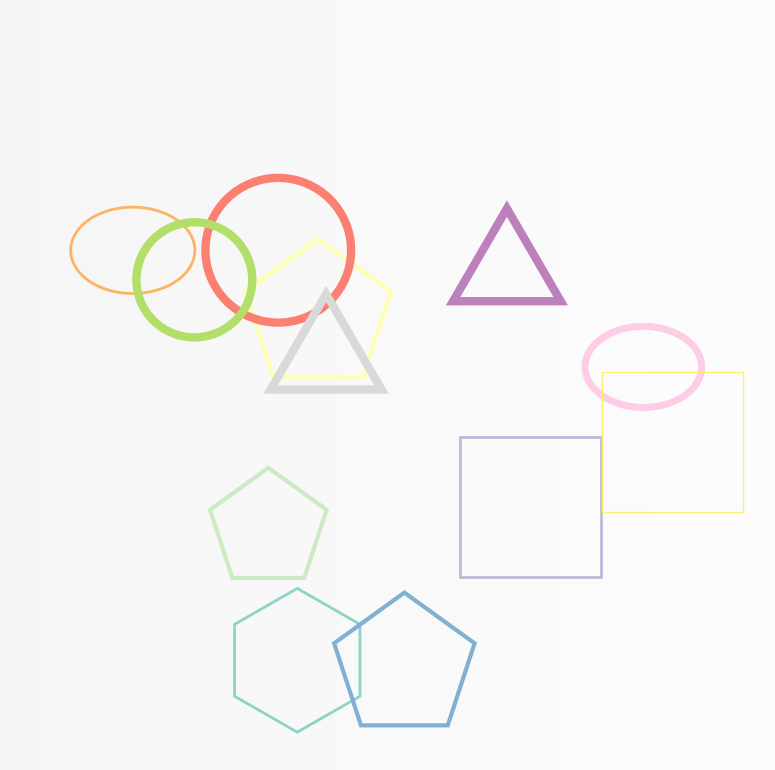[{"shape": "hexagon", "thickness": 1, "radius": 0.47, "center": [0.384, 0.142]}, {"shape": "pentagon", "thickness": 1.5, "radius": 0.49, "center": [0.41, 0.591]}, {"shape": "square", "thickness": 1, "radius": 0.46, "center": [0.685, 0.342]}, {"shape": "circle", "thickness": 3, "radius": 0.47, "center": [0.359, 0.675]}, {"shape": "pentagon", "thickness": 1.5, "radius": 0.48, "center": [0.522, 0.135]}, {"shape": "oval", "thickness": 1, "radius": 0.4, "center": [0.171, 0.675]}, {"shape": "circle", "thickness": 3, "radius": 0.37, "center": [0.251, 0.637]}, {"shape": "oval", "thickness": 2.5, "radius": 0.38, "center": [0.83, 0.524]}, {"shape": "triangle", "thickness": 3, "radius": 0.41, "center": [0.421, 0.535]}, {"shape": "triangle", "thickness": 3, "radius": 0.4, "center": [0.654, 0.649]}, {"shape": "pentagon", "thickness": 1.5, "radius": 0.4, "center": [0.346, 0.313]}, {"shape": "square", "thickness": 0.5, "radius": 0.45, "center": [0.868, 0.426]}]